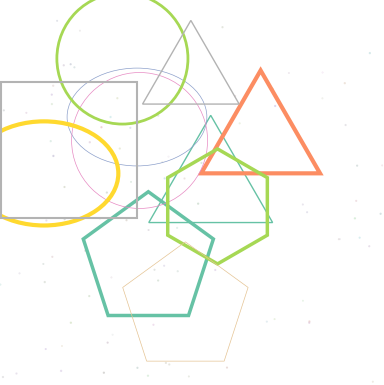[{"shape": "pentagon", "thickness": 2.5, "radius": 0.89, "center": [0.385, 0.324]}, {"shape": "triangle", "thickness": 1, "radius": 0.93, "center": [0.547, 0.515]}, {"shape": "triangle", "thickness": 3, "radius": 0.89, "center": [0.677, 0.639]}, {"shape": "oval", "thickness": 0.5, "radius": 0.91, "center": [0.356, 0.696]}, {"shape": "circle", "thickness": 0.5, "radius": 0.88, "center": [0.363, 0.635]}, {"shape": "hexagon", "thickness": 2.5, "radius": 0.75, "center": [0.565, 0.464]}, {"shape": "circle", "thickness": 2, "radius": 0.85, "center": [0.318, 0.848]}, {"shape": "oval", "thickness": 3, "radius": 0.97, "center": [0.114, 0.55]}, {"shape": "pentagon", "thickness": 0.5, "radius": 0.86, "center": [0.482, 0.201]}, {"shape": "triangle", "thickness": 1, "radius": 0.72, "center": [0.496, 0.802]}, {"shape": "square", "thickness": 1.5, "radius": 0.88, "center": [0.178, 0.611]}]